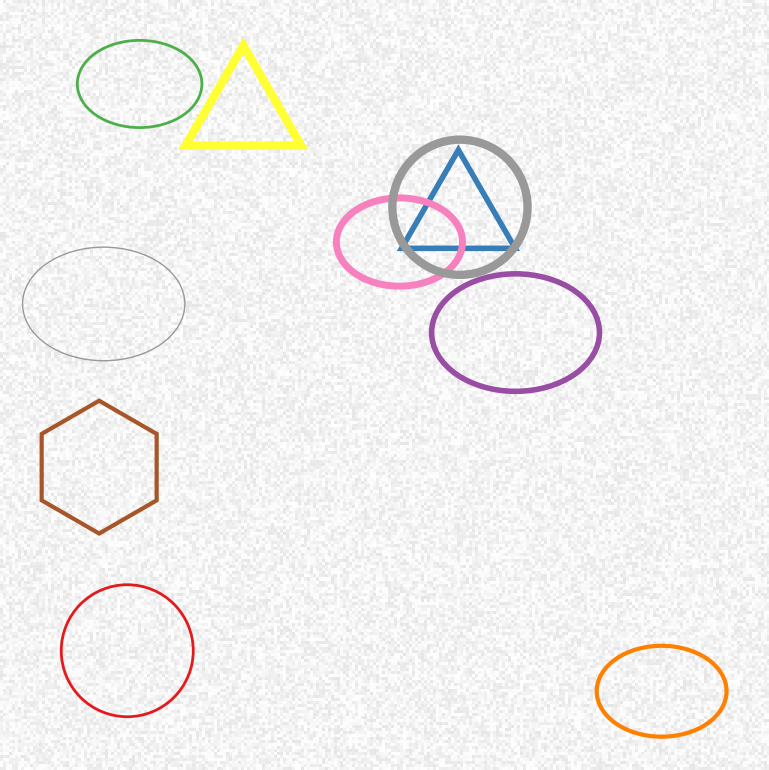[{"shape": "circle", "thickness": 1, "radius": 0.43, "center": [0.165, 0.155]}, {"shape": "triangle", "thickness": 2, "radius": 0.43, "center": [0.595, 0.72]}, {"shape": "oval", "thickness": 1, "radius": 0.4, "center": [0.181, 0.891]}, {"shape": "oval", "thickness": 2, "radius": 0.55, "center": [0.67, 0.568]}, {"shape": "oval", "thickness": 1.5, "radius": 0.42, "center": [0.859, 0.102]}, {"shape": "triangle", "thickness": 3, "radius": 0.43, "center": [0.316, 0.854]}, {"shape": "hexagon", "thickness": 1.5, "radius": 0.43, "center": [0.129, 0.393]}, {"shape": "oval", "thickness": 2.5, "radius": 0.41, "center": [0.519, 0.686]}, {"shape": "circle", "thickness": 3, "radius": 0.44, "center": [0.597, 0.731]}, {"shape": "oval", "thickness": 0.5, "radius": 0.53, "center": [0.135, 0.605]}]